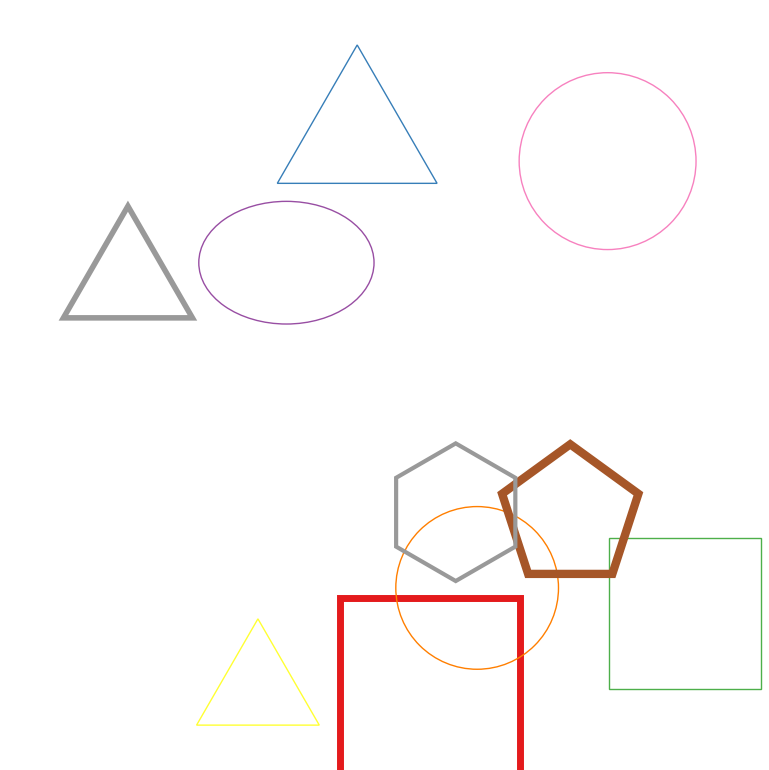[{"shape": "square", "thickness": 2.5, "radius": 0.58, "center": [0.558, 0.106]}, {"shape": "triangle", "thickness": 0.5, "radius": 0.6, "center": [0.464, 0.822]}, {"shape": "square", "thickness": 0.5, "radius": 0.49, "center": [0.889, 0.203]}, {"shape": "oval", "thickness": 0.5, "radius": 0.57, "center": [0.372, 0.659]}, {"shape": "circle", "thickness": 0.5, "radius": 0.53, "center": [0.62, 0.236]}, {"shape": "triangle", "thickness": 0.5, "radius": 0.46, "center": [0.335, 0.104]}, {"shape": "pentagon", "thickness": 3, "radius": 0.47, "center": [0.741, 0.33]}, {"shape": "circle", "thickness": 0.5, "radius": 0.57, "center": [0.789, 0.791]}, {"shape": "hexagon", "thickness": 1.5, "radius": 0.45, "center": [0.592, 0.335]}, {"shape": "triangle", "thickness": 2, "radius": 0.48, "center": [0.166, 0.636]}]